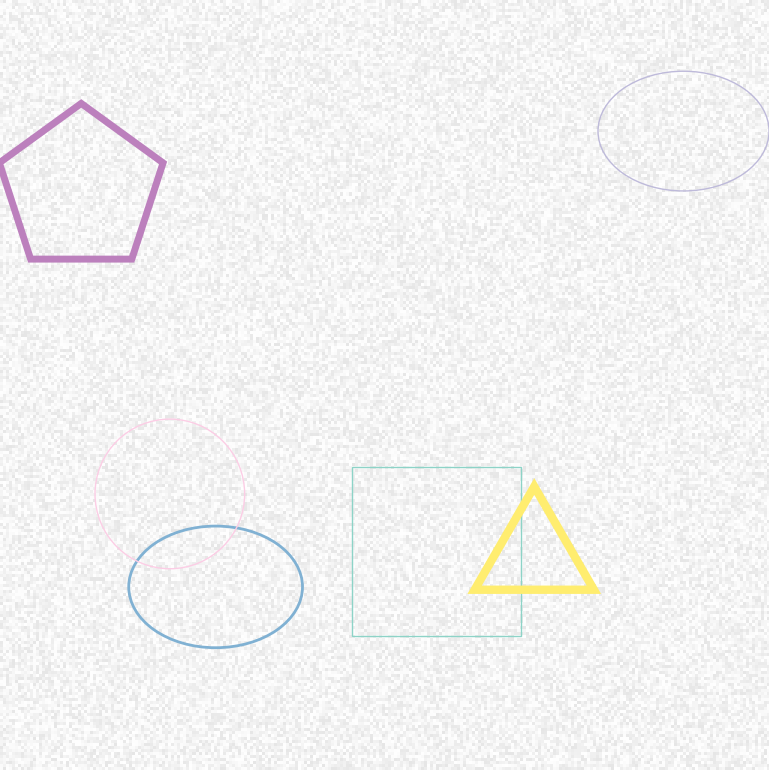[{"shape": "square", "thickness": 0.5, "radius": 0.55, "center": [0.567, 0.284]}, {"shape": "oval", "thickness": 0.5, "radius": 0.56, "center": [0.888, 0.83]}, {"shape": "oval", "thickness": 1, "radius": 0.56, "center": [0.28, 0.238]}, {"shape": "circle", "thickness": 0.5, "radius": 0.49, "center": [0.221, 0.359]}, {"shape": "pentagon", "thickness": 2.5, "radius": 0.56, "center": [0.105, 0.754]}, {"shape": "triangle", "thickness": 3, "radius": 0.45, "center": [0.694, 0.279]}]